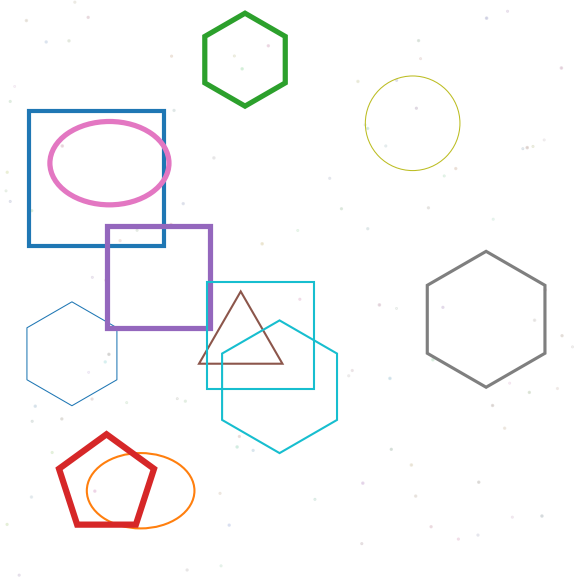[{"shape": "square", "thickness": 2, "radius": 0.58, "center": [0.167, 0.691]}, {"shape": "hexagon", "thickness": 0.5, "radius": 0.45, "center": [0.125, 0.387]}, {"shape": "oval", "thickness": 1, "radius": 0.47, "center": [0.244, 0.149]}, {"shape": "hexagon", "thickness": 2.5, "radius": 0.4, "center": [0.424, 0.896]}, {"shape": "pentagon", "thickness": 3, "radius": 0.43, "center": [0.184, 0.161]}, {"shape": "square", "thickness": 2.5, "radius": 0.45, "center": [0.275, 0.52]}, {"shape": "triangle", "thickness": 1, "radius": 0.42, "center": [0.417, 0.411]}, {"shape": "oval", "thickness": 2.5, "radius": 0.52, "center": [0.19, 0.717]}, {"shape": "hexagon", "thickness": 1.5, "radius": 0.59, "center": [0.842, 0.446]}, {"shape": "circle", "thickness": 0.5, "radius": 0.41, "center": [0.715, 0.786]}, {"shape": "square", "thickness": 1, "radius": 0.47, "center": [0.451, 0.418]}, {"shape": "hexagon", "thickness": 1, "radius": 0.57, "center": [0.484, 0.329]}]